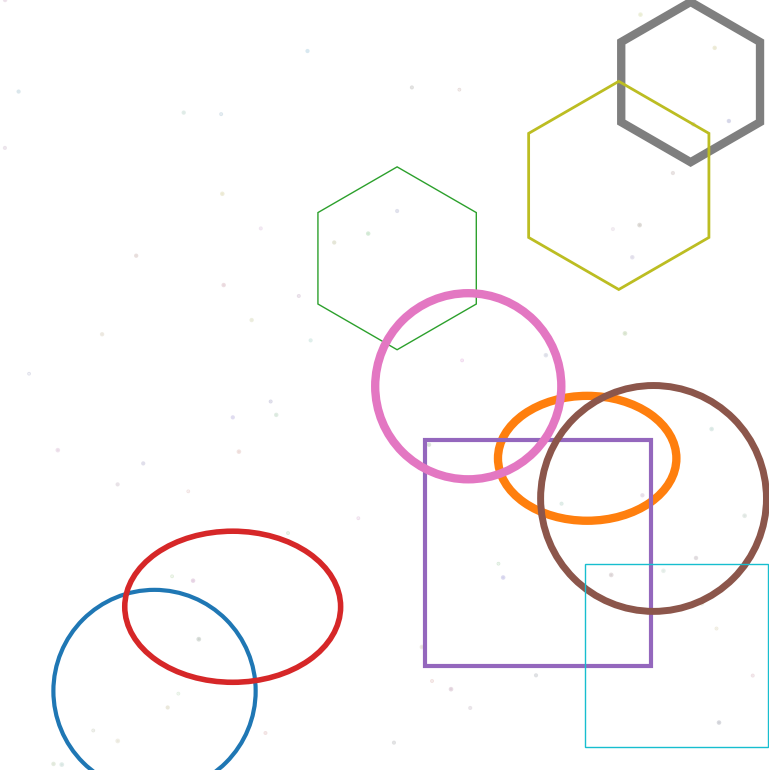[{"shape": "circle", "thickness": 1.5, "radius": 0.66, "center": [0.201, 0.103]}, {"shape": "oval", "thickness": 3, "radius": 0.58, "center": [0.763, 0.405]}, {"shape": "hexagon", "thickness": 0.5, "radius": 0.59, "center": [0.516, 0.665]}, {"shape": "oval", "thickness": 2, "radius": 0.7, "center": [0.302, 0.212]}, {"shape": "square", "thickness": 1.5, "radius": 0.73, "center": [0.699, 0.282]}, {"shape": "circle", "thickness": 2.5, "radius": 0.73, "center": [0.849, 0.353]}, {"shape": "circle", "thickness": 3, "radius": 0.6, "center": [0.608, 0.498]}, {"shape": "hexagon", "thickness": 3, "radius": 0.52, "center": [0.897, 0.893]}, {"shape": "hexagon", "thickness": 1, "radius": 0.68, "center": [0.804, 0.759]}, {"shape": "square", "thickness": 0.5, "radius": 0.59, "center": [0.878, 0.149]}]